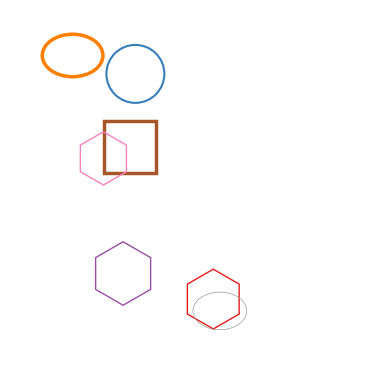[{"shape": "hexagon", "thickness": 1, "radius": 0.39, "center": [0.554, 0.223]}, {"shape": "circle", "thickness": 1.5, "radius": 0.38, "center": [0.352, 0.808]}, {"shape": "hexagon", "thickness": 1, "radius": 0.41, "center": [0.32, 0.29]}, {"shape": "oval", "thickness": 2.5, "radius": 0.39, "center": [0.189, 0.856]}, {"shape": "square", "thickness": 2.5, "radius": 0.34, "center": [0.339, 0.618]}, {"shape": "hexagon", "thickness": 1, "radius": 0.35, "center": [0.269, 0.589]}, {"shape": "oval", "thickness": 0.5, "radius": 0.35, "center": [0.571, 0.192]}]